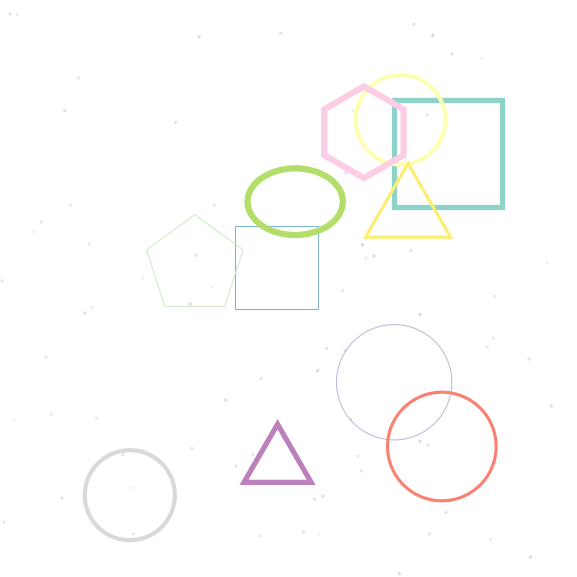[{"shape": "square", "thickness": 2.5, "radius": 0.46, "center": [0.776, 0.733]}, {"shape": "circle", "thickness": 2, "radius": 0.39, "center": [0.694, 0.792]}, {"shape": "circle", "thickness": 0.5, "radius": 0.5, "center": [0.683, 0.337]}, {"shape": "circle", "thickness": 1.5, "radius": 0.47, "center": [0.765, 0.226]}, {"shape": "square", "thickness": 0.5, "radius": 0.36, "center": [0.479, 0.536]}, {"shape": "oval", "thickness": 3, "radius": 0.41, "center": [0.511, 0.65]}, {"shape": "hexagon", "thickness": 3, "radius": 0.4, "center": [0.63, 0.77]}, {"shape": "circle", "thickness": 2, "radius": 0.39, "center": [0.225, 0.142]}, {"shape": "triangle", "thickness": 2.5, "radius": 0.34, "center": [0.481, 0.197]}, {"shape": "pentagon", "thickness": 0.5, "radius": 0.44, "center": [0.337, 0.539]}, {"shape": "triangle", "thickness": 1.5, "radius": 0.43, "center": [0.707, 0.631]}]